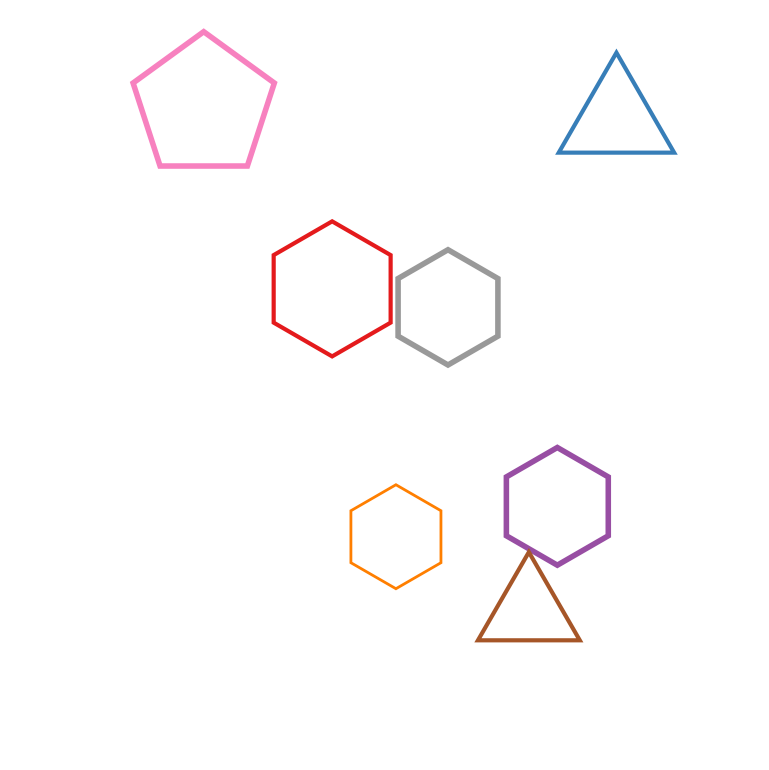[{"shape": "hexagon", "thickness": 1.5, "radius": 0.44, "center": [0.431, 0.625]}, {"shape": "triangle", "thickness": 1.5, "radius": 0.43, "center": [0.801, 0.845]}, {"shape": "hexagon", "thickness": 2, "radius": 0.38, "center": [0.724, 0.342]}, {"shape": "hexagon", "thickness": 1, "radius": 0.34, "center": [0.514, 0.303]}, {"shape": "triangle", "thickness": 1.5, "radius": 0.38, "center": [0.687, 0.207]}, {"shape": "pentagon", "thickness": 2, "radius": 0.48, "center": [0.265, 0.862]}, {"shape": "hexagon", "thickness": 2, "radius": 0.37, "center": [0.582, 0.601]}]